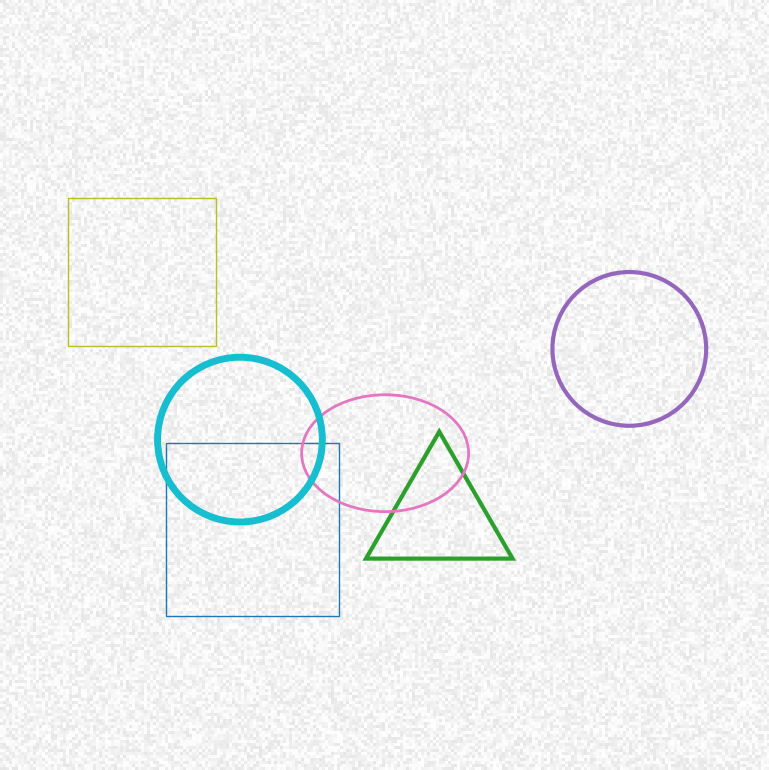[{"shape": "square", "thickness": 0.5, "radius": 0.56, "center": [0.328, 0.312]}, {"shape": "triangle", "thickness": 1.5, "radius": 0.55, "center": [0.57, 0.329]}, {"shape": "circle", "thickness": 1.5, "radius": 0.5, "center": [0.817, 0.547]}, {"shape": "oval", "thickness": 1, "radius": 0.54, "center": [0.5, 0.411]}, {"shape": "square", "thickness": 0.5, "radius": 0.48, "center": [0.184, 0.647]}, {"shape": "circle", "thickness": 2.5, "radius": 0.54, "center": [0.312, 0.429]}]